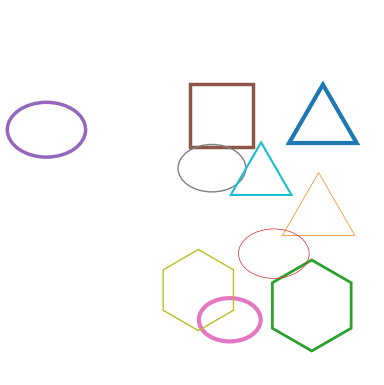[{"shape": "triangle", "thickness": 3, "radius": 0.51, "center": [0.839, 0.679]}, {"shape": "triangle", "thickness": 0.5, "radius": 0.54, "center": [0.828, 0.443]}, {"shape": "hexagon", "thickness": 2, "radius": 0.59, "center": [0.81, 0.207]}, {"shape": "oval", "thickness": 0.5, "radius": 0.46, "center": [0.711, 0.341]}, {"shape": "oval", "thickness": 2.5, "radius": 0.51, "center": [0.121, 0.663]}, {"shape": "square", "thickness": 2.5, "radius": 0.41, "center": [0.576, 0.7]}, {"shape": "oval", "thickness": 3, "radius": 0.4, "center": [0.597, 0.169]}, {"shape": "oval", "thickness": 1, "radius": 0.44, "center": [0.55, 0.563]}, {"shape": "hexagon", "thickness": 1, "radius": 0.53, "center": [0.515, 0.247]}, {"shape": "triangle", "thickness": 1.5, "radius": 0.46, "center": [0.678, 0.539]}]